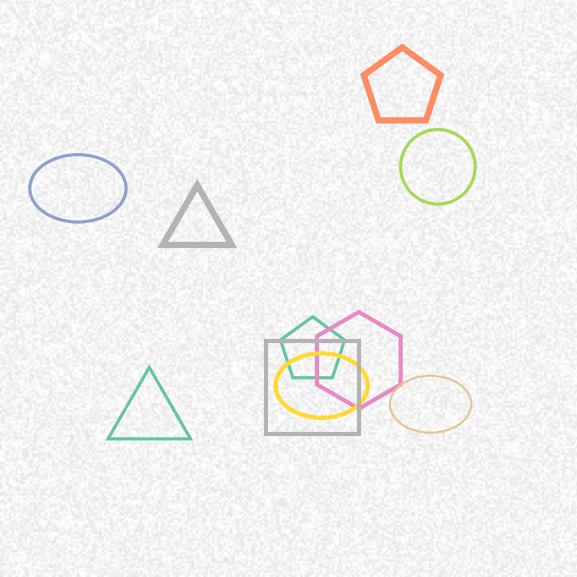[{"shape": "triangle", "thickness": 1.5, "radius": 0.41, "center": [0.259, 0.28]}, {"shape": "pentagon", "thickness": 1.5, "radius": 0.29, "center": [0.541, 0.392]}, {"shape": "pentagon", "thickness": 3, "radius": 0.35, "center": [0.696, 0.847]}, {"shape": "oval", "thickness": 1.5, "radius": 0.42, "center": [0.135, 0.673]}, {"shape": "hexagon", "thickness": 2, "radius": 0.42, "center": [0.621, 0.375]}, {"shape": "circle", "thickness": 1.5, "radius": 0.32, "center": [0.758, 0.71]}, {"shape": "oval", "thickness": 2, "radius": 0.4, "center": [0.557, 0.331]}, {"shape": "oval", "thickness": 1, "radius": 0.35, "center": [0.746, 0.299]}, {"shape": "square", "thickness": 2, "radius": 0.4, "center": [0.541, 0.329]}, {"shape": "triangle", "thickness": 3, "radius": 0.35, "center": [0.342, 0.61]}]